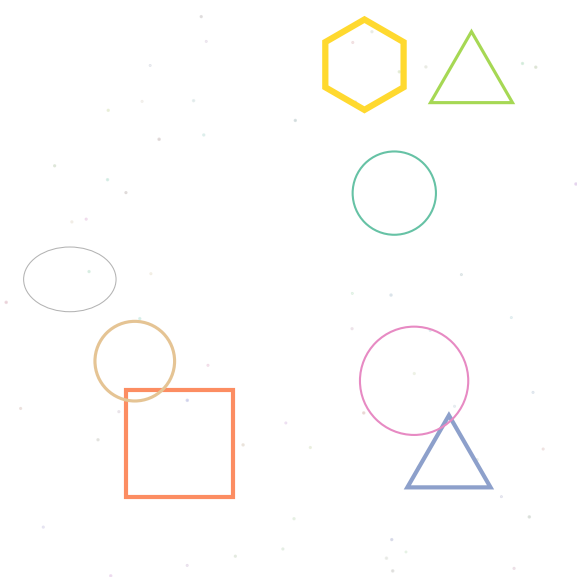[{"shape": "circle", "thickness": 1, "radius": 0.36, "center": [0.683, 0.665]}, {"shape": "square", "thickness": 2, "radius": 0.46, "center": [0.31, 0.231]}, {"shape": "triangle", "thickness": 2, "radius": 0.42, "center": [0.777, 0.197]}, {"shape": "circle", "thickness": 1, "radius": 0.47, "center": [0.717, 0.34]}, {"shape": "triangle", "thickness": 1.5, "radius": 0.41, "center": [0.816, 0.862]}, {"shape": "hexagon", "thickness": 3, "radius": 0.39, "center": [0.631, 0.887]}, {"shape": "circle", "thickness": 1.5, "radius": 0.34, "center": [0.233, 0.374]}, {"shape": "oval", "thickness": 0.5, "radius": 0.4, "center": [0.121, 0.515]}]